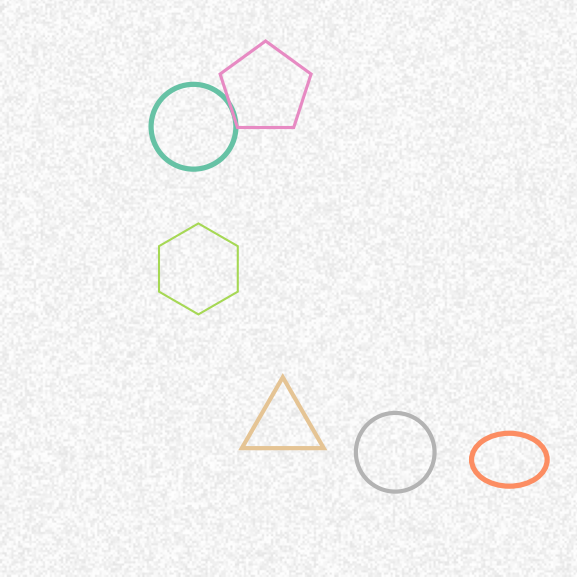[{"shape": "circle", "thickness": 2.5, "radius": 0.37, "center": [0.335, 0.78]}, {"shape": "oval", "thickness": 2.5, "radius": 0.33, "center": [0.882, 0.203]}, {"shape": "pentagon", "thickness": 1.5, "radius": 0.41, "center": [0.46, 0.845]}, {"shape": "hexagon", "thickness": 1, "radius": 0.39, "center": [0.344, 0.533]}, {"shape": "triangle", "thickness": 2, "radius": 0.41, "center": [0.49, 0.264]}, {"shape": "circle", "thickness": 2, "radius": 0.34, "center": [0.684, 0.216]}]